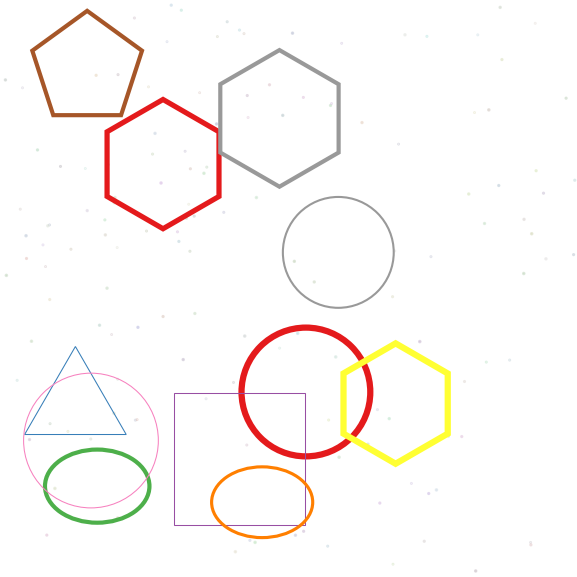[{"shape": "hexagon", "thickness": 2.5, "radius": 0.56, "center": [0.282, 0.715]}, {"shape": "circle", "thickness": 3, "radius": 0.56, "center": [0.53, 0.32]}, {"shape": "triangle", "thickness": 0.5, "radius": 0.51, "center": [0.131, 0.298]}, {"shape": "oval", "thickness": 2, "radius": 0.45, "center": [0.168, 0.157]}, {"shape": "square", "thickness": 0.5, "radius": 0.57, "center": [0.415, 0.204]}, {"shape": "oval", "thickness": 1.5, "radius": 0.44, "center": [0.454, 0.129]}, {"shape": "hexagon", "thickness": 3, "radius": 0.52, "center": [0.685, 0.3]}, {"shape": "pentagon", "thickness": 2, "radius": 0.5, "center": [0.151, 0.88]}, {"shape": "circle", "thickness": 0.5, "radius": 0.58, "center": [0.158, 0.236]}, {"shape": "hexagon", "thickness": 2, "radius": 0.59, "center": [0.484, 0.794]}, {"shape": "circle", "thickness": 1, "radius": 0.48, "center": [0.586, 0.562]}]